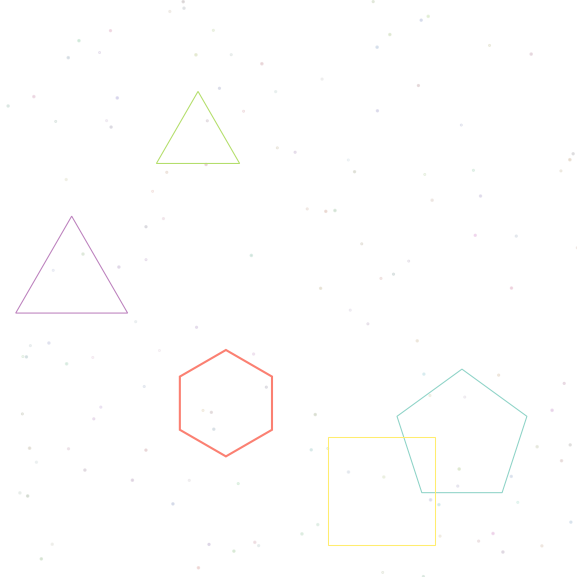[{"shape": "pentagon", "thickness": 0.5, "radius": 0.59, "center": [0.8, 0.242]}, {"shape": "hexagon", "thickness": 1, "radius": 0.46, "center": [0.391, 0.301]}, {"shape": "triangle", "thickness": 0.5, "radius": 0.42, "center": [0.343, 0.758]}, {"shape": "triangle", "thickness": 0.5, "radius": 0.56, "center": [0.124, 0.513]}, {"shape": "square", "thickness": 0.5, "radius": 0.47, "center": [0.661, 0.149]}]